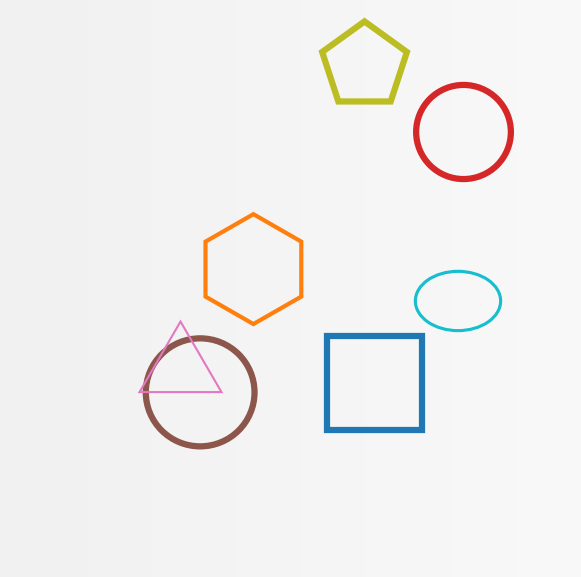[{"shape": "square", "thickness": 3, "radius": 0.41, "center": [0.644, 0.336]}, {"shape": "hexagon", "thickness": 2, "radius": 0.48, "center": [0.436, 0.533]}, {"shape": "circle", "thickness": 3, "radius": 0.41, "center": [0.797, 0.771]}, {"shape": "circle", "thickness": 3, "radius": 0.47, "center": [0.344, 0.32]}, {"shape": "triangle", "thickness": 1, "radius": 0.41, "center": [0.311, 0.361]}, {"shape": "pentagon", "thickness": 3, "radius": 0.38, "center": [0.627, 0.885]}, {"shape": "oval", "thickness": 1.5, "radius": 0.37, "center": [0.788, 0.478]}]